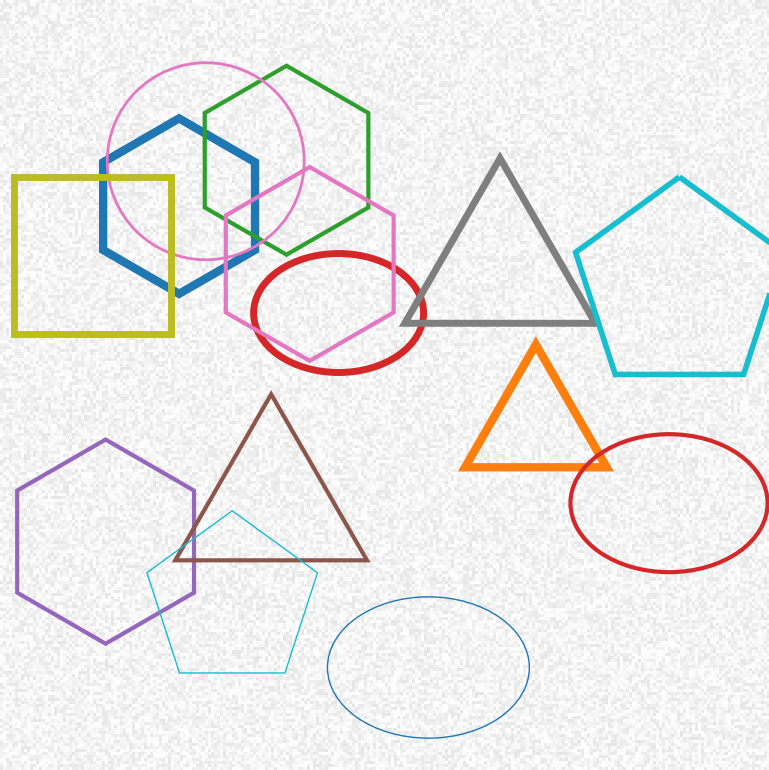[{"shape": "oval", "thickness": 0.5, "radius": 0.66, "center": [0.556, 0.133]}, {"shape": "hexagon", "thickness": 3, "radius": 0.57, "center": [0.233, 0.732]}, {"shape": "triangle", "thickness": 3, "radius": 0.53, "center": [0.696, 0.446]}, {"shape": "hexagon", "thickness": 1.5, "radius": 0.61, "center": [0.372, 0.792]}, {"shape": "oval", "thickness": 1.5, "radius": 0.64, "center": [0.869, 0.347]}, {"shape": "oval", "thickness": 2.5, "radius": 0.55, "center": [0.44, 0.593]}, {"shape": "hexagon", "thickness": 1.5, "radius": 0.66, "center": [0.137, 0.297]}, {"shape": "triangle", "thickness": 1.5, "radius": 0.72, "center": [0.352, 0.344]}, {"shape": "circle", "thickness": 1, "radius": 0.64, "center": [0.267, 0.791]}, {"shape": "hexagon", "thickness": 1.5, "radius": 0.63, "center": [0.402, 0.657]}, {"shape": "triangle", "thickness": 2.5, "radius": 0.71, "center": [0.649, 0.652]}, {"shape": "square", "thickness": 2.5, "radius": 0.51, "center": [0.12, 0.668]}, {"shape": "pentagon", "thickness": 0.5, "radius": 0.58, "center": [0.302, 0.22]}, {"shape": "pentagon", "thickness": 2, "radius": 0.71, "center": [0.882, 0.628]}]